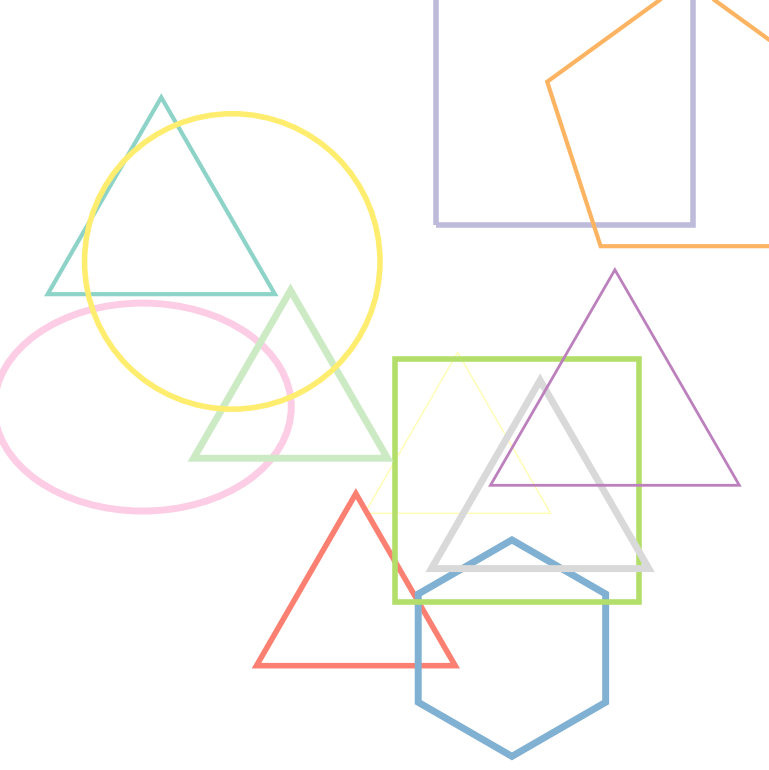[{"shape": "triangle", "thickness": 1.5, "radius": 0.85, "center": [0.209, 0.703]}, {"shape": "triangle", "thickness": 0.5, "radius": 0.7, "center": [0.594, 0.403]}, {"shape": "square", "thickness": 2, "radius": 0.83, "center": [0.733, 0.875]}, {"shape": "triangle", "thickness": 2, "radius": 0.74, "center": [0.462, 0.21]}, {"shape": "hexagon", "thickness": 2.5, "radius": 0.7, "center": [0.665, 0.158]}, {"shape": "pentagon", "thickness": 1.5, "radius": 0.96, "center": [0.892, 0.835]}, {"shape": "square", "thickness": 2, "radius": 0.79, "center": [0.672, 0.376]}, {"shape": "oval", "thickness": 2.5, "radius": 0.96, "center": [0.185, 0.471]}, {"shape": "triangle", "thickness": 2.5, "radius": 0.81, "center": [0.701, 0.343]}, {"shape": "triangle", "thickness": 1, "radius": 0.93, "center": [0.799, 0.463]}, {"shape": "triangle", "thickness": 2.5, "radius": 0.73, "center": [0.377, 0.478]}, {"shape": "circle", "thickness": 2, "radius": 0.96, "center": [0.302, 0.66]}]